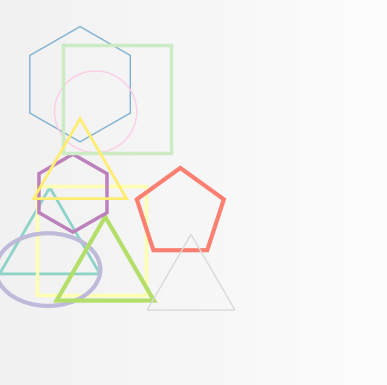[{"shape": "triangle", "thickness": 2, "radius": 0.75, "center": [0.128, 0.363]}, {"shape": "square", "thickness": 2.5, "radius": 0.7, "center": [0.235, 0.376]}, {"shape": "oval", "thickness": 3, "radius": 0.67, "center": [0.124, 0.3]}, {"shape": "pentagon", "thickness": 3, "radius": 0.59, "center": [0.465, 0.446]}, {"shape": "hexagon", "thickness": 1, "radius": 0.75, "center": [0.207, 0.781]}, {"shape": "triangle", "thickness": 3, "radius": 0.73, "center": [0.272, 0.292]}, {"shape": "circle", "thickness": 1, "radius": 0.53, "center": [0.247, 0.71]}, {"shape": "triangle", "thickness": 1, "radius": 0.66, "center": [0.493, 0.26]}, {"shape": "hexagon", "thickness": 2.5, "radius": 0.51, "center": [0.188, 0.498]}, {"shape": "square", "thickness": 2.5, "radius": 0.7, "center": [0.301, 0.743]}, {"shape": "triangle", "thickness": 2, "radius": 0.69, "center": [0.207, 0.553]}]